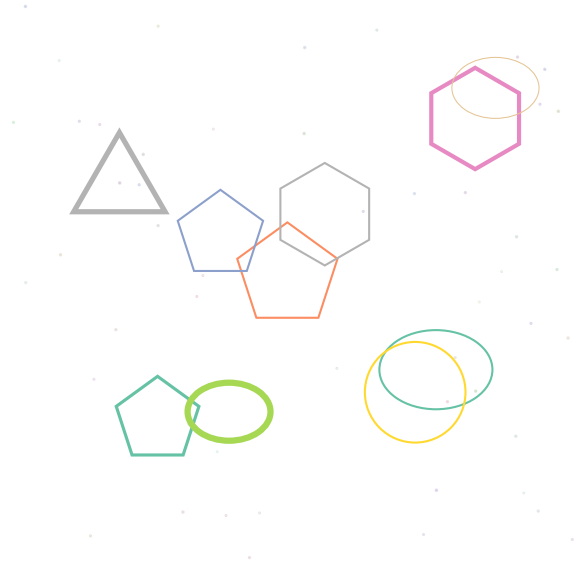[{"shape": "pentagon", "thickness": 1.5, "radius": 0.38, "center": [0.273, 0.272]}, {"shape": "oval", "thickness": 1, "radius": 0.49, "center": [0.755, 0.359]}, {"shape": "pentagon", "thickness": 1, "radius": 0.46, "center": [0.498, 0.523]}, {"shape": "pentagon", "thickness": 1, "radius": 0.39, "center": [0.382, 0.593]}, {"shape": "hexagon", "thickness": 2, "radius": 0.44, "center": [0.823, 0.794]}, {"shape": "oval", "thickness": 3, "radius": 0.36, "center": [0.397, 0.286]}, {"shape": "circle", "thickness": 1, "radius": 0.44, "center": [0.719, 0.32]}, {"shape": "oval", "thickness": 0.5, "radius": 0.38, "center": [0.858, 0.847]}, {"shape": "triangle", "thickness": 2.5, "radius": 0.46, "center": [0.207, 0.678]}, {"shape": "hexagon", "thickness": 1, "radius": 0.44, "center": [0.562, 0.628]}]